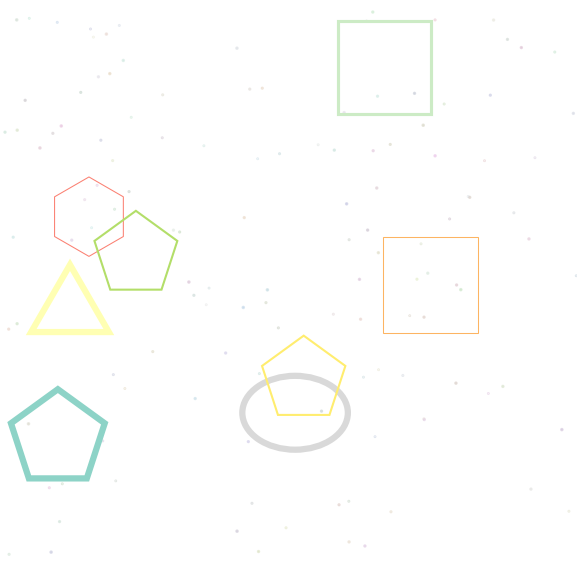[{"shape": "pentagon", "thickness": 3, "radius": 0.43, "center": [0.1, 0.24]}, {"shape": "triangle", "thickness": 3, "radius": 0.39, "center": [0.121, 0.463]}, {"shape": "hexagon", "thickness": 0.5, "radius": 0.34, "center": [0.154, 0.624]}, {"shape": "square", "thickness": 0.5, "radius": 0.41, "center": [0.745, 0.506]}, {"shape": "pentagon", "thickness": 1, "radius": 0.38, "center": [0.235, 0.559]}, {"shape": "oval", "thickness": 3, "radius": 0.46, "center": [0.511, 0.284]}, {"shape": "square", "thickness": 1.5, "radius": 0.4, "center": [0.665, 0.882]}, {"shape": "pentagon", "thickness": 1, "radius": 0.38, "center": [0.526, 0.342]}]